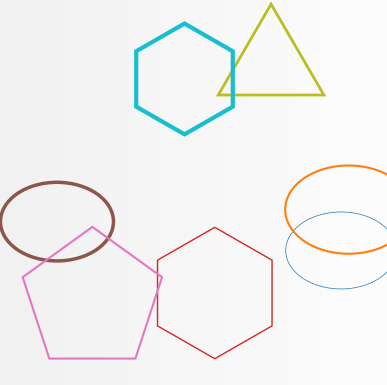[{"shape": "oval", "thickness": 0.5, "radius": 0.71, "center": [0.88, 0.349]}, {"shape": "oval", "thickness": 1.5, "radius": 0.82, "center": [0.9, 0.455]}, {"shape": "hexagon", "thickness": 1, "radius": 0.85, "center": [0.554, 0.239]}, {"shape": "oval", "thickness": 2.5, "radius": 0.73, "center": [0.147, 0.424]}, {"shape": "pentagon", "thickness": 1.5, "radius": 0.95, "center": [0.238, 0.222]}, {"shape": "triangle", "thickness": 2, "radius": 0.79, "center": [0.7, 0.832]}, {"shape": "hexagon", "thickness": 3, "radius": 0.72, "center": [0.476, 0.795]}]